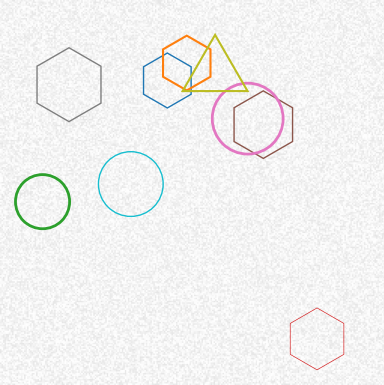[{"shape": "hexagon", "thickness": 1, "radius": 0.36, "center": [0.435, 0.791]}, {"shape": "hexagon", "thickness": 1.5, "radius": 0.36, "center": [0.485, 0.836]}, {"shape": "circle", "thickness": 2, "radius": 0.35, "center": [0.111, 0.476]}, {"shape": "hexagon", "thickness": 0.5, "radius": 0.4, "center": [0.823, 0.12]}, {"shape": "hexagon", "thickness": 1, "radius": 0.44, "center": [0.684, 0.676]}, {"shape": "circle", "thickness": 2, "radius": 0.46, "center": [0.643, 0.692]}, {"shape": "hexagon", "thickness": 1, "radius": 0.48, "center": [0.179, 0.78]}, {"shape": "triangle", "thickness": 1.5, "radius": 0.49, "center": [0.559, 0.812]}, {"shape": "circle", "thickness": 1, "radius": 0.42, "center": [0.34, 0.522]}]